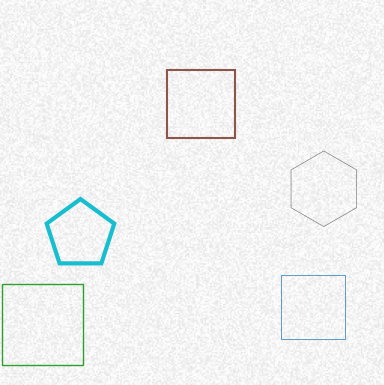[{"shape": "square", "thickness": 0.5, "radius": 0.42, "center": [0.812, 0.203]}, {"shape": "square", "thickness": 1, "radius": 0.53, "center": [0.11, 0.156]}, {"shape": "square", "thickness": 1.5, "radius": 0.44, "center": [0.522, 0.73]}, {"shape": "hexagon", "thickness": 0.5, "radius": 0.49, "center": [0.841, 0.51]}, {"shape": "pentagon", "thickness": 3, "radius": 0.46, "center": [0.209, 0.391]}]